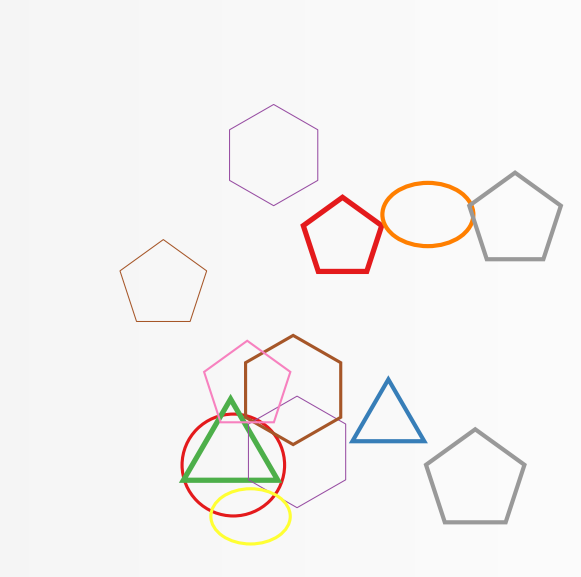[{"shape": "circle", "thickness": 1.5, "radius": 0.44, "center": [0.401, 0.194]}, {"shape": "pentagon", "thickness": 2.5, "radius": 0.35, "center": [0.589, 0.587]}, {"shape": "triangle", "thickness": 2, "radius": 0.36, "center": [0.668, 0.271]}, {"shape": "triangle", "thickness": 2.5, "radius": 0.47, "center": [0.397, 0.214]}, {"shape": "hexagon", "thickness": 0.5, "radius": 0.44, "center": [0.471, 0.731]}, {"shape": "hexagon", "thickness": 0.5, "radius": 0.48, "center": [0.511, 0.217]}, {"shape": "oval", "thickness": 2, "radius": 0.39, "center": [0.736, 0.628]}, {"shape": "oval", "thickness": 1.5, "radius": 0.34, "center": [0.431, 0.105]}, {"shape": "hexagon", "thickness": 1.5, "radius": 0.47, "center": [0.504, 0.324]}, {"shape": "pentagon", "thickness": 0.5, "radius": 0.39, "center": [0.281, 0.506]}, {"shape": "pentagon", "thickness": 1, "radius": 0.39, "center": [0.425, 0.331]}, {"shape": "pentagon", "thickness": 2, "radius": 0.41, "center": [0.886, 0.617]}, {"shape": "pentagon", "thickness": 2, "radius": 0.45, "center": [0.818, 0.167]}]